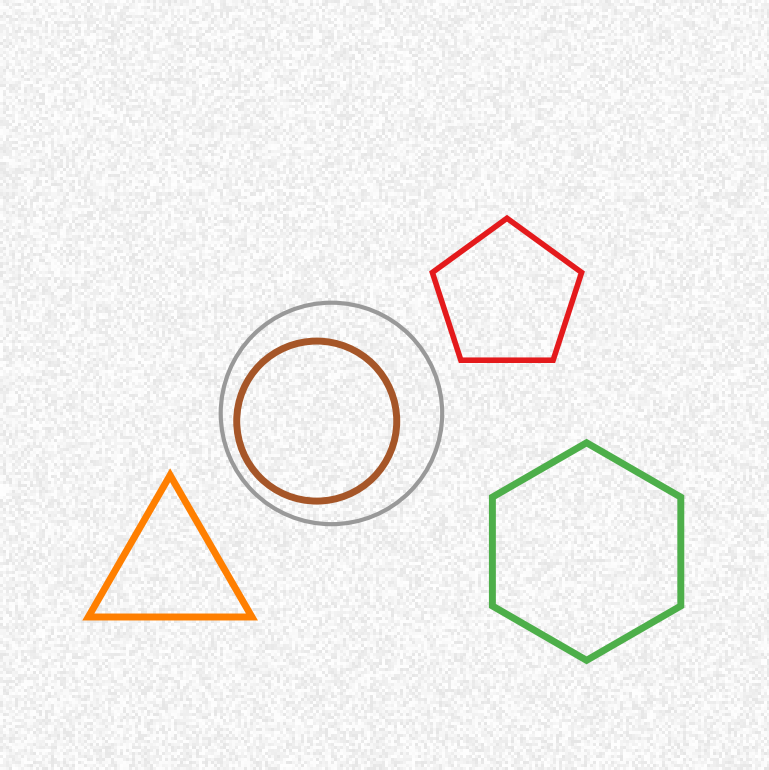[{"shape": "pentagon", "thickness": 2, "radius": 0.51, "center": [0.658, 0.615]}, {"shape": "hexagon", "thickness": 2.5, "radius": 0.71, "center": [0.762, 0.284]}, {"shape": "triangle", "thickness": 2.5, "radius": 0.61, "center": [0.221, 0.26]}, {"shape": "circle", "thickness": 2.5, "radius": 0.52, "center": [0.411, 0.453]}, {"shape": "circle", "thickness": 1.5, "radius": 0.72, "center": [0.43, 0.463]}]